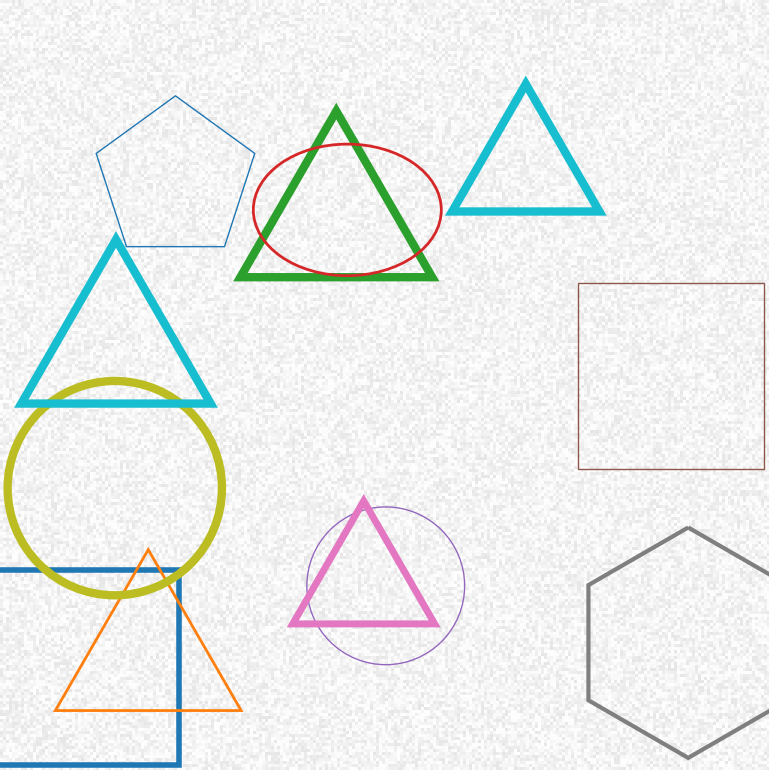[{"shape": "square", "thickness": 2, "radius": 0.63, "center": [0.105, 0.133]}, {"shape": "pentagon", "thickness": 0.5, "radius": 0.54, "center": [0.228, 0.767]}, {"shape": "triangle", "thickness": 1, "radius": 0.7, "center": [0.193, 0.147]}, {"shape": "triangle", "thickness": 3, "radius": 0.72, "center": [0.437, 0.712]}, {"shape": "oval", "thickness": 1, "radius": 0.61, "center": [0.451, 0.727]}, {"shape": "circle", "thickness": 0.5, "radius": 0.51, "center": [0.501, 0.239]}, {"shape": "square", "thickness": 0.5, "radius": 0.6, "center": [0.872, 0.512]}, {"shape": "triangle", "thickness": 2.5, "radius": 0.53, "center": [0.472, 0.243]}, {"shape": "hexagon", "thickness": 1.5, "radius": 0.75, "center": [0.894, 0.165]}, {"shape": "circle", "thickness": 3, "radius": 0.7, "center": [0.149, 0.366]}, {"shape": "triangle", "thickness": 3, "radius": 0.55, "center": [0.683, 0.781]}, {"shape": "triangle", "thickness": 3, "radius": 0.71, "center": [0.151, 0.547]}]